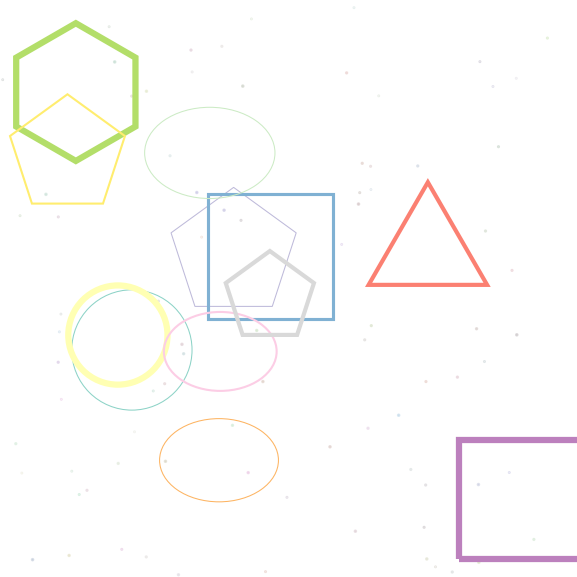[{"shape": "circle", "thickness": 0.5, "radius": 0.52, "center": [0.228, 0.393]}, {"shape": "circle", "thickness": 3, "radius": 0.43, "center": [0.204, 0.419]}, {"shape": "pentagon", "thickness": 0.5, "radius": 0.57, "center": [0.405, 0.561]}, {"shape": "triangle", "thickness": 2, "radius": 0.59, "center": [0.741, 0.565]}, {"shape": "square", "thickness": 1.5, "radius": 0.54, "center": [0.468, 0.555]}, {"shape": "oval", "thickness": 0.5, "radius": 0.51, "center": [0.379, 0.202]}, {"shape": "hexagon", "thickness": 3, "radius": 0.6, "center": [0.131, 0.84]}, {"shape": "oval", "thickness": 1, "radius": 0.49, "center": [0.381, 0.391]}, {"shape": "pentagon", "thickness": 2, "radius": 0.4, "center": [0.467, 0.484]}, {"shape": "square", "thickness": 3, "radius": 0.52, "center": [0.899, 0.134]}, {"shape": "oval", "thickness": 0.5, "radius": 0.56, "center": [0.363, 0.734]}, {"shape": "pentagon", "thickness": 1, "radius": 0.52, "center": [0.117, 0.731]}]